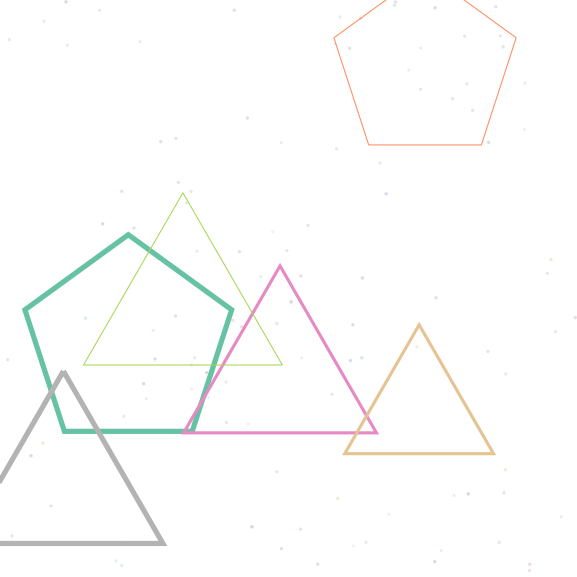[{"shape": "pentagon", "thickness": 2.5, "radius": 0.94, "center": [0.222, 0.404]}, {"shape": "pentagon", "thickness": 0.5, "radius": 0.83, "center": [0.736, 0.882]}, {"shape": "triangle", "thickness": 1.5, "radius": 0.96, "center": [0.485, 0.346]}, {"shape": "triangle", "thickness": 0.5, "radius": 0.99, "center": [0.317, 0.466]}, {"shape": "triangle", "thickness": 1.5, "radius": 0.74, "center": [0.726, 0.288]}, {"shape": "triangle", "thickness": 2.5, "radius": 0.99, "center": [0.11, 0.158]}]